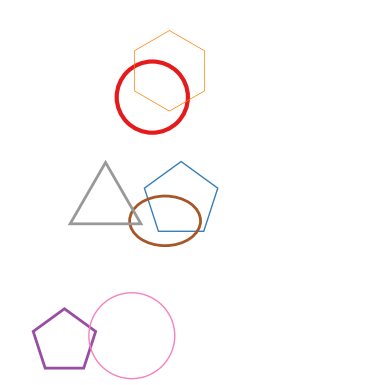[{"shape": "circle", "thickness": 3, "radius": 0.46, "center": [0.396, 0.748]}, {"shape": "pentagon", "thickness": 1, "radius": 0.5, "center": [0.47, 0.48]}, {"shape": "pentagon", "thickness": 2, "radius": 0.43, "center": [0.167, 0.113]}, {"shape": "hexagon", "thickness": 0.5, "radius": 0.52, "center": [0.44, 0.816]}, {"shape": "oval", "thickness": 2, "radius": 0.46, "center": [0.429, 0.426]}, {"shape": "circle", "thickness": 1, "radius": 0.56, "center": [0.342, 0.128]}, {"shape": "triangle", "thickness": 2, "radius": 0.53, "center": [0.274, 0.472]}]